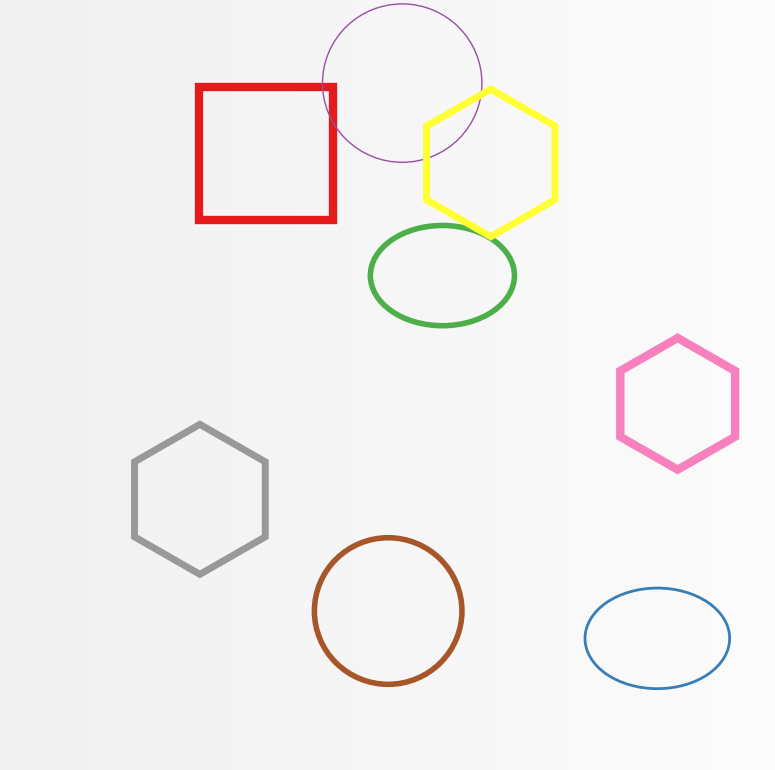[{"shape": "square", "thickness": 3, "radius": 0.43, "center": [0.343, 0.801]}, {"shape": "oval", "thickness": 1, "radius": 0.47, "center": [0.848, 0.171]}, {"shape": "oval", "thickness": 2, "radius": 0.46, "center": [0.571, 0.642]}, {"shape": "circle", "thickness": 0.5, "radius": 0.51, "center": [0.519, 0.892]}, {"shape": "hexagon", "thickness": 2.5, "radius": 0.48, "center": [0.633, 0.788]}, {"shape": "circle", "thickness": 2, "radius": 0.48, "center": [0.501, 0.206]}, {"shape": "hexagon", "thickness": 3, "radius": 0.43, "center": [0.874, 0.476]}, {"shape": "hexagon", "thickness": 2.5, "radius": 0.49, "center": [0.258, 0.352]}]